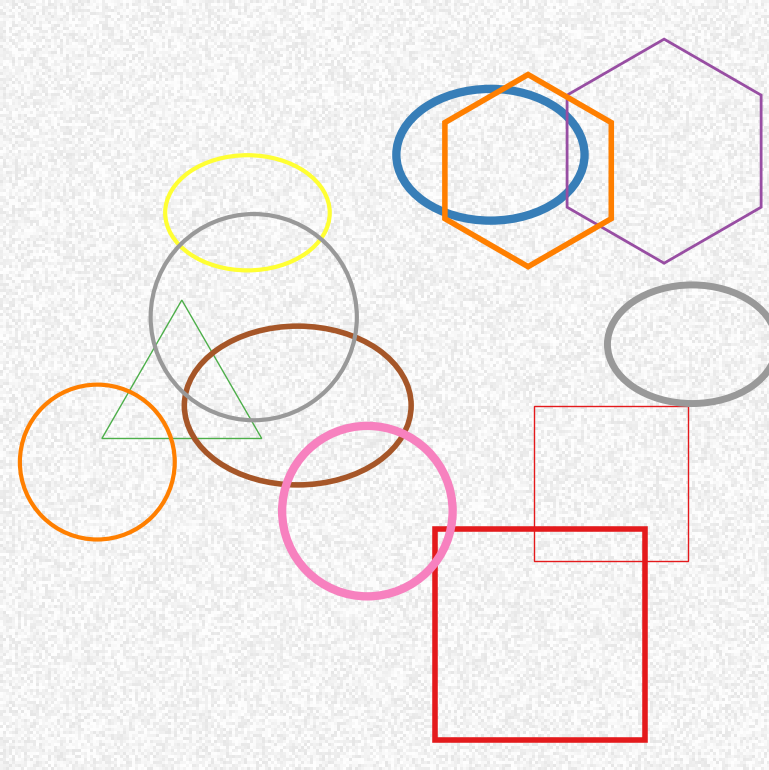[{"shape": "square", "thickness": 0.5, "radius": 0.5, "center": [0.794, 0.372]}, {"shape": "square", "thickness": 2, "radius": 0.68, "center": [0.701, 0.176]}, {"shape": "oval", "thickness": 3, "radius": 0.61, "center": [0.637, 0.799]}, {"shape": "triangle", "thickness": 0.5, "radius": 0.6, "center": [0.236, 0.49]}, {"shape": "hexagon", "thickness": 1, "radius": 0.73, "center": [0.862, 0.804]}, {"shape": "circle", "thickness": 1.5, "radius": 0.5, "center": [0.126, 0.4]}, {"shape": "hexagon", "thickness": 2, "radius": 0.62, "center": [0.686, 0.778]}, {"shape": "oval", "thickness": 1.5, "radius": 0.53, "center": [0.321, 0.724]}, {"shape": "oval", "thickness": 2, "radius": 0.74, "center": [0.387, 0.473]}, {"shape": "circle", "thickness": 3, "radius": 0.55, "center": [0.477, 0.336]}, {"shape": "oval", "thickness": 2.5, "radius": 0.55, "center": [0.899, 0.553]}, {"shape": "circle", "thickness": 1.5, "radius": 0.67, "center": [0.33, 0.588]}]